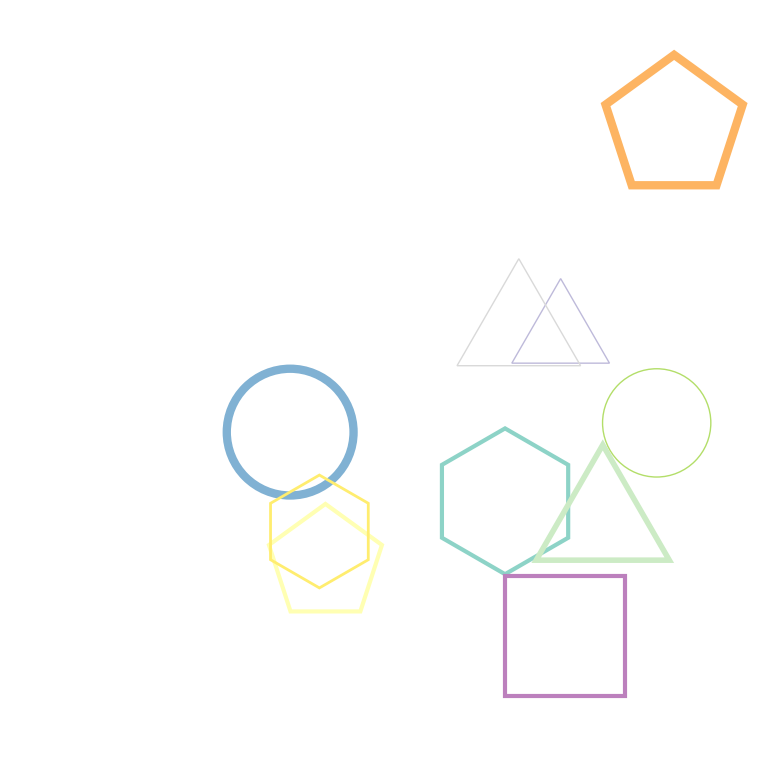[{"shape": "hexagon", "thickness": 1.5, "radius": 0.47, "center": [0.656, 0.349]}, {"shape": "pentagon", "thickness": 1.5, "radius": 0.39, "center": [0.423, 0.268]}, {"shape": "triangle", "thickness": 0.5, "radius": 0.37, "center": [0.728, 0.565]}, {"shape": "circle", "thickness": 3, "radius": 0.41, "center": [0.377, 0.439]}, {"shape": "pentagon", "thickness": 3, "radius": 0.47, "center": [0.875, 0.835]}, {"shape": "circle", "thickness": 0.5, "radius": 0.35, "center": [0.853, 0.451]}, {"shape": "triangle", "thickness": 0.5, "radius": 0.46, "center": [0.674, 0.571]}, {"shape": "square", "thickness": 1.5, "radius": 0.39, "center": [0.734, 0.174]}, {"shape": "triangle", "thickness": 2, "radius": 0.5, "center": [0.783, 0.322]}, {"shape": "hexagon", "thickness": 1, "radius": 0.37, "center": [0.415, 0.31]}]